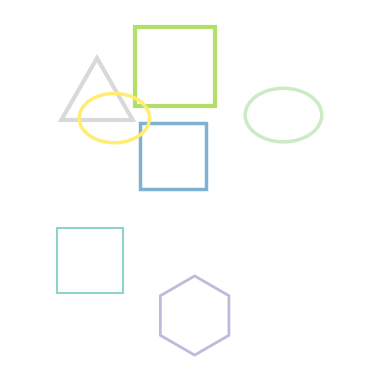[{"shape": "square", "thickness": 1.5, "radius": 0.43, "center": [0.234, 0.323]}, {"shape": "hexagon", "thickness": 2, "radius": 0.51, "center": [0.506, 0.18]}, {"shape": "square", "thickness": 2.5, "radius": 0.43, "center": [0.451, 0.595]}, {"shape": "square", "thickness": 3, "radius": 0.51, "center": [0.454, 0.827]}, {"shape": "triangle", "thickness": 3, "radius": 0.54, "center": [0.252, 0.742]}, {"shape": "oval", "thickness": 2.5, "radius": 0.5, "center": [0.736, 0.701]}, {"shape": "oval", "thickness": 2.5, "radius": 0.46, "center": [0.297, 0.693]}]